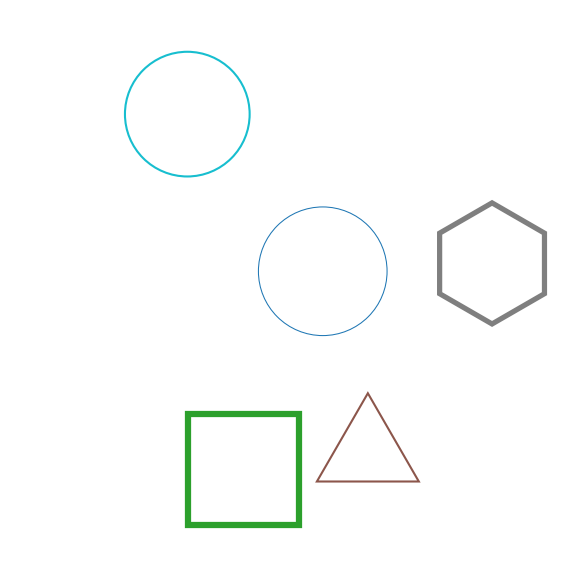[{"shape": "circle", "thickness": 0.5, "radius": 0.56, "center": [0.559, 0.529]}, {"shape": "square", "thickness": 3, "radius": 0.48, "center": [0.422, 0.186]}, {"shape": "triangle", "thickness": 1, "radius": 0.51, "center": [0.637, 0.216]}, {"shape": "hexagon", "thickness": 2.5, "radius": 0.52, "center": [0.852, 0.543]}, {"shape": "circle", "thickness": 1, "radius": 0.54, "center": [0.324, 0.802]}]